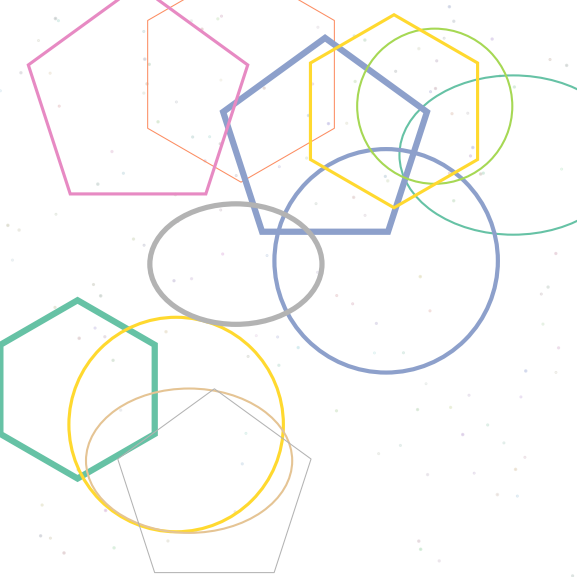[{"shape": "oval", "thickness": 1, "radius": 0.99, "center": [0.889, 0.731]}, {"shape": "hexagon", "thickness": 3, "radius": 0.77, "center": [0.134, 0.325]}, {"shape": "hexagon", "thickness": 0.5, "radius": 0.93, "center": [0.417, 0.87]}, {"shape": "circle", "thickness": 2, "radius": 0.97, "center": [0.669, 0.547]}, {"shape": "pentagon", "thickness": 3, "radius": 0.93, "center": [0.563, 0.748]}, {"shape": "pentagon", "thickness": 1.5, "radius": 1.0, "center": [0.239, 0.825]}, {"shape": "circle", "thickness": 1, "radius": 0.67, "center": [0.753, 0.815]}, {"shape": "circle", "thickness": 1.5, "radius": 0.93, "center": [0.305, 0.264]}, {"shape": "hexagon", "thickness": 1.5, "radius": 0.84, "center": [0.682, 0.807]}, {"shape": "oval", "thickness": 1, "radius": 0.89, "center": [0.327, 0.201]}, {"shape": "pentagon", "thickness": 0.5, "radius": 0.88, "center": [0.371, 0.15]}, {"shape": "oval", "thickness": 2.5, "radius": 0.75, "center": [0.409, 0.542]}]